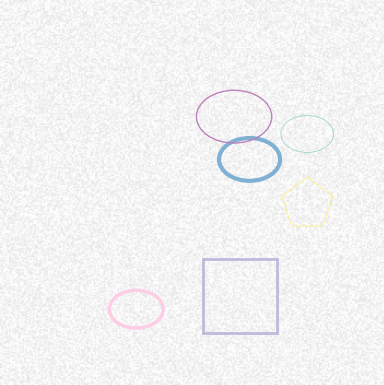[{"shape": "oval", "thickness": 0.5, "radius": 0.34, "center": [0.798, 0.652]}, {"shape": "square", "thickness": 2, "radius": 0.48, "center": [0.623, 0.231]}, {"shape": "oval", "thickness": 3, "radius": 0.4, "center": [0.648, 0.586]}, {"shape": "oval", "thickness": 2.5, "radius": 0.35, "center": [0.354, 0.197]}, {"shape": "oval", "thickness": 1, "radius": 0.49, "center": [0.608, 0.697]}, {"shape": "pentagon", "thickness": 0.5, "radius": 0.35, "center": [0.798, 0.47]}]